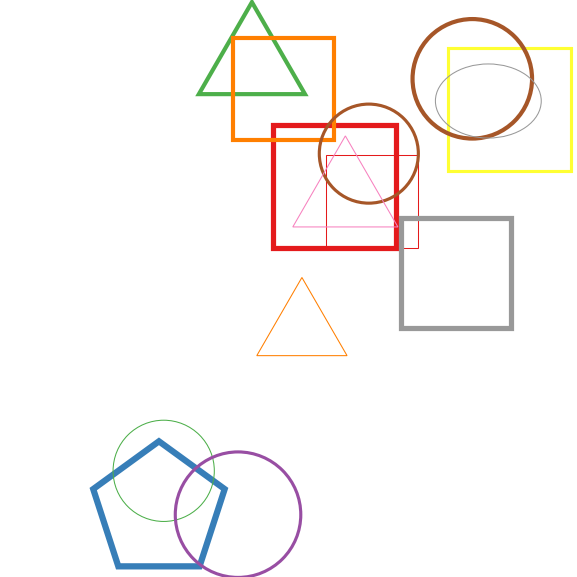[{"shape": "square", "thickness": 2.5, "radius": 0.54, "center": [0.579, 0.676]}, {"shape": "square", "thickness": 0.5, "radius": 0.4, "center": [0.644, 0.65]}, {"shape": "pentagon", "thickness": 3, "radius": 0.6, "center": [0.275, 0.115]}, {"shape": "triangle", "thickness": 2, "radius": 0.53, "center": [0.436, 0.889]}, {"shape": "circle", "thickness": 0.5, "radius": 0.44, "center": [0.283, 0.184]}, {"shape": "circle", "thickness": 1.5, "radius": 0.54, "center": [0.412, 0.108]}, {"shape": "triangle", "thickness": 0.5, "radius": 0.45, "center": [0.523, 0.428]}, {"shape": "square", "thickness": 2, "radius": 0.44, "center": [0.49, 0.845]}, {"shape": "square", "thickness": 1.5, "radius": 0.53, "center": [0.882, 0.809]}, {"shape": "circle", "thickness": 2, "radius": 0.52, "center": [0.818, 0.863]}, {"shape": "circle", "thickness": 1.5, "radius": 0.43, "center": [0.639, 0.733]}, {"shape": "triangle", "thickness": 0.5, "radius": 0.53, "center": [0.598, 0.659]}, {"shape": "square", "thickness": 2.5, "radius": 0.48, "center": [0.789, 0.526]}, {"shape": "oval", "thickness": 0.5, "radius": 0.46, "center": [0.846, 0.824]}]